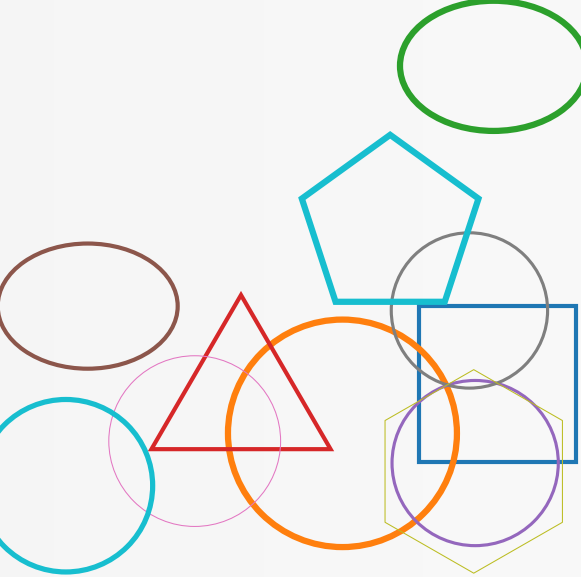[{"shape": "square", "thickness": 2, "radius": 0.67, "center": [0.857, 0.334]}, {"shape": "circle", "thickness": 3, "radius": 0.98, "center": [0.589, 0.249]}, {"shape": "oval", "thickness": 3, "radius": 0.8, "center": [0.849, 0.885]}, {"shape": "triangle", "thickness": 2, "radius": 0.89, "center": [0.415, 0.31]}, {"shape": "circle", "thickness": 1.5, "radius": 0.72, "center": [0.817, 0.197]}, {"shape": "oval", "thickness": 2, "radius": 0.77, "center": [0.151, 0.469]}, {"shape": "circle", "thickness": 0.5, "radius": 0.74, "center": [0.335, 0.235]}, {"shape": "circle", "thickness": 1.5, "radius": 0.67, "center": [0.808, 0.462]}, {"shape": "hexagon", "thickness": 0.5, "radius": 0.88, "center": [0.815, 0.183]}, {"shape": "pentagon", "thickness": 3, "radius": 0.8, "center": [0.671, 0.606]}, {"shape": "circle", "thickness": 2.5, "radius": 0.75, "center": [0.113, 0.158]}]